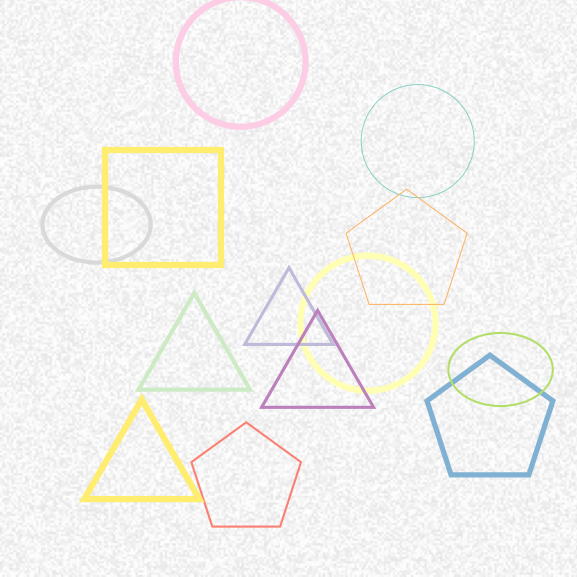[{"shape": "circle", "thickness": 0.5, "radius": 0.49, "center": [0.723, 0.755]}, {"shape": "circle", "thickness": 3, "radius": 0.59, "center": [0.637, 0.439]}, {"shape": "triangle", "thickness": 1.5, "radius": 0.44, "center": [0.5, 0.447]}, {"shape": "pentagon", "thickness": 1, "radius": 0.5, "center": [0.426, 0.168]}, {"shape": "pentagon", "thickness": 2.5, "radius": 0.57, "center": [0.848, 0.27]}, {"shape": "pentagon", "thickness": 0.5, "radius": 0.55, "center": [0.704, 0.561]}, {"shape": "oval", "thickness": 1, "radius": 0.45, "center": [0.867, 0.359]}, {"shape": "circle", "thickness": 3, "radius": 0.56, "center": [0.417, 0.892]}, {"shape": "oval", "thickness": 2, "radius": 0.47, "center": [0.167, 0.61]}, {"shape": "triangle", "thickness": 1.5, "radius": 0.56, "center": [0.55, 0.35]}, {"shape": "triangle", "thickness": 2, "radius": 0.56, "center": [0.336, 0.38]}, {"shape": "square", "thickness": 3, "radius": 0.5, "center": [0.282, 0.64]}, {"shape": "triangle", "thickness": 3, "radius": 0.58, "center": [0.245, 0.192]}]